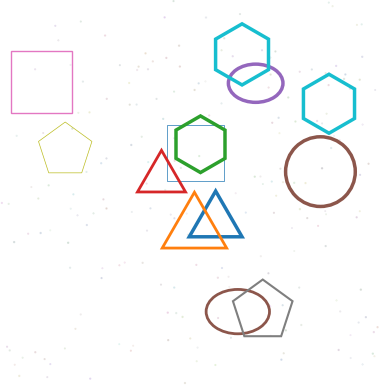[{"shape": "triangle", "thickness": 2.5, "radius": 0.4, "center": [0.56, 0.425]}, {"shape": "square", "thickness": 0.5, "radius": 0.37, "center": [0.508, 0.603]}, {"shape": "triangle", "thickness": 2, "radius": 0.48, "center": [0.505, 0.404]}, {"shape": "hexagon", "thickness": 2.5, "radius": 0.37, "center": [0.521, 0.625]}, {"shape": "triangle", "thickness": 2, "radius": 0.36, "center": [0.419, 0.537]}, {"shape": "oval", "thickness": 2.5, "radius": 0.35, "center": [0.664, 0.784]}, {"shape": "oval", "thickness": 2, "radius": 0.41, "center": [0.618, 0.191]}, {"shape": "circle", "thickness": 2.5, "radius": 0.45, "center": [0.832, 0.554]}, {"shape": "square", "thickness": 1, "radius": 0.4, "center": [0.108, 0.787]}, {"shape": "pentagon", "thickness": 1.5, "radius": 0.41, "center": [0.682, 0.193]}, {"shape": "pentagon", "thickness": 0.5, "radius": 0.36, "center": [0.169, 0.61]}, {"shape": "hexagon", "thickness": 2.5, "radius": 0.38, "center": [0.855, 0.731]}, {"shape": "hexagon", "thickness": 2.5, "radius": 0.4, "center": [0.629, 0.859]}]